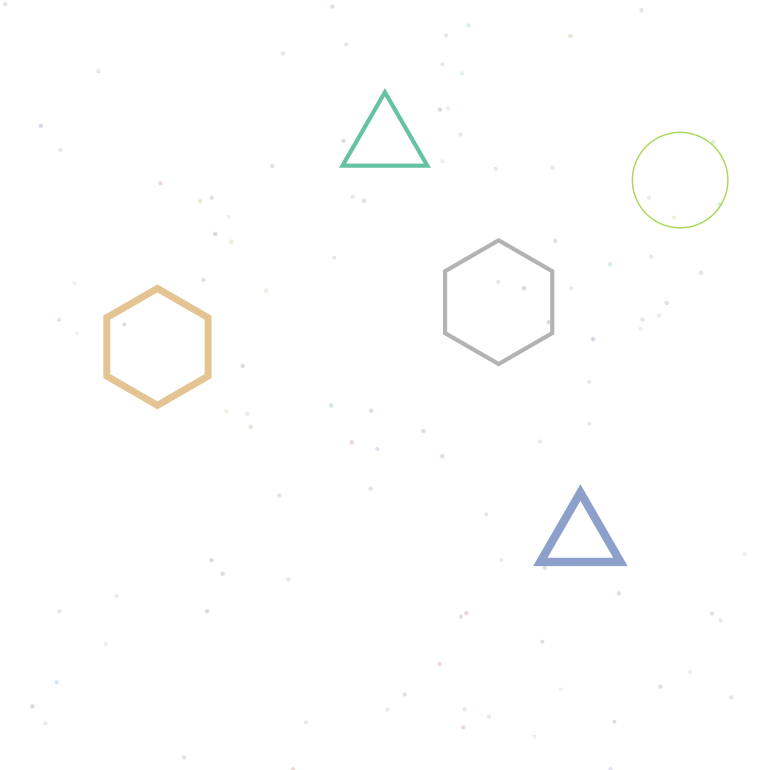[{"shape": "triangle", "thickness": 1.5, "radius": 0.32, "center": [0.5, 0.817]}, {"shape": "triangle", "thickness": 3, "radius": 0.3, "center": [0.754, 0.3]}, {"shape": "circle", "thickness": 0.5, "radius": 0.31, "center": [0.883, 0.766]}, {"shape": "hexagon", "thickness": 2.5, "radius": 0.38, "center": [0.204, 0.55]}, {"shape": "hexagon", "thickness": 1.5, "radius": 0.4, "center": [0.648, 0.608]}]